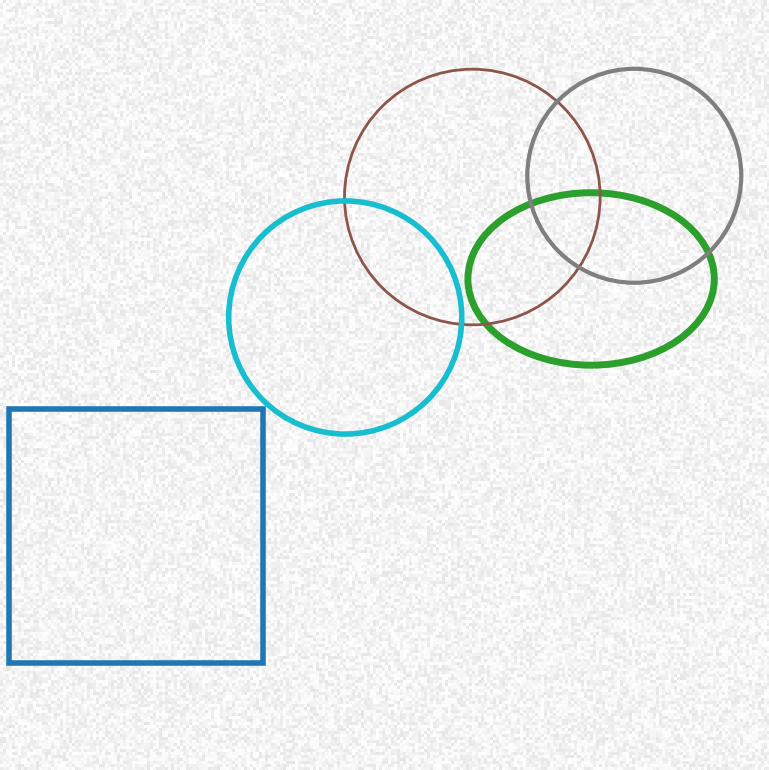[{"shape": "square", "thickness": 2, "radius": 0.82, "center": [0.177, 0.305]}, {"shape": "oval", "thickness": 2.5, "radius": 0.8, "center": [0.768, 0.638]}, {"shape": "circle", "thickness": 1, "radius": 0.83, "center": [0.613, 0.744]}, {"shape": "circle", "thickness": 1.5, "radius": 0.69, "center": [0.824, 0.772]}, {"shape": "circle", "thickness": 2, "radius": 0.76, "center": [0.448, 0.588]}]